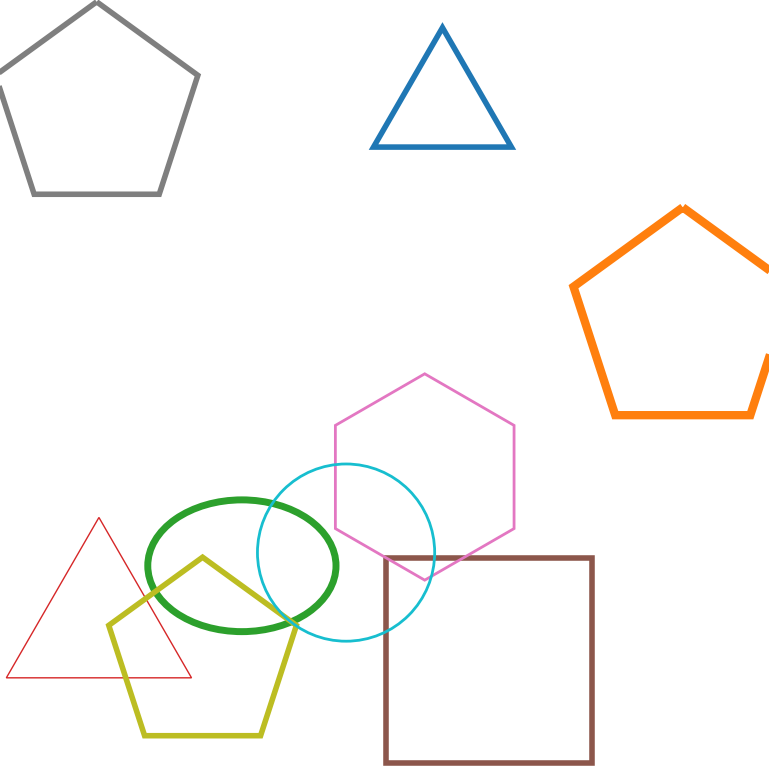[{"shape": "triangle", "thickness": 2, "radius": 0.52, "center": [0.575, 0.861]}, {"shape": "pentagon", "thickness": 3, "radius": 0.75, "center": [0.887, 0.582]}, {"shape": "oval", "thickness": 2.5, "radius": 0.61, "center": [0.314, 0.265]}, {"shape": "triangle", "thickness": 0.5, "radius": 0.69, "center": [0.128, 0.189]}, {"shape": "square", "thickness": 2, "radius": 0.67, "center": [0.635, 0.142]}, {"shape": "hexagon", "thickness": 1, "radius": 0.67, "center": [0.552, 0.381]}, {"shape": "pentagon", "thickness": 2, "radius": 0.69, "center": [0.126, 0.859]}, {"shape": "pentagon", "thickness": 2, "radius": 0.64, "center": [0.263, 0.148]}, {"shape": "circle", "thickness": 1, "radius": 0.58, "center": [0.449, 0.282]}]